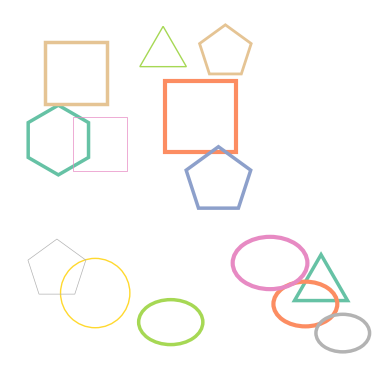[{"shape": "hexagon", "thickness": 2.5, "radius": 0.45, "center": [0.152, 0.636]}, {"shape": "triangle", "thickness": 2.5, "radius": 0.4, "center": [0.834, 0.259]}, {"shape": "square", "thickness": 3, "radius": 0.46, "center": [0.521, 0.698]}, {"shape": "oval", "thickness": 3, "radius": 0.41, "center": [0.793, 0.21]}, {"shape": "pentagon", "thickness": 2.5, "radius": 0.44, "center": [0.567, 0.531]}, {"shape": "square", "thickness": 0.5, "radius": 0.35, "center": [0.26, 0.626]}, {"shape": "oval", "thickness": 3, "radius": 0.49, "center": [0.701, 0.317]}, {"shape": "triangle", "thickness": 1, "radius": 0.35, "center": [0.424, 0.862]}, {"shape": "oval", "thickness": 2.5, "radius": 0.42, "center": [0.444, 0.163]}, {"shape": "circle", "thickness": 1, "radius": 0.45, "center": [0.247, 0.239]}, {"shape": "square", "thickness": 2.5, "radius": 0.4, "center": [0.198, 0.81]}, {"shape": "pentagon", "thickness": 2, "radius": 0.35, "center": [0.585, 0.865]}, {"shape": "oval", "thickness": 2.5, "radius": 0.35, "center": [0.89, 0.135]}, {"shape": "pentagon", "thickness": 0.5, "radius": 0.4, "center": [0.148, 0.3]}]